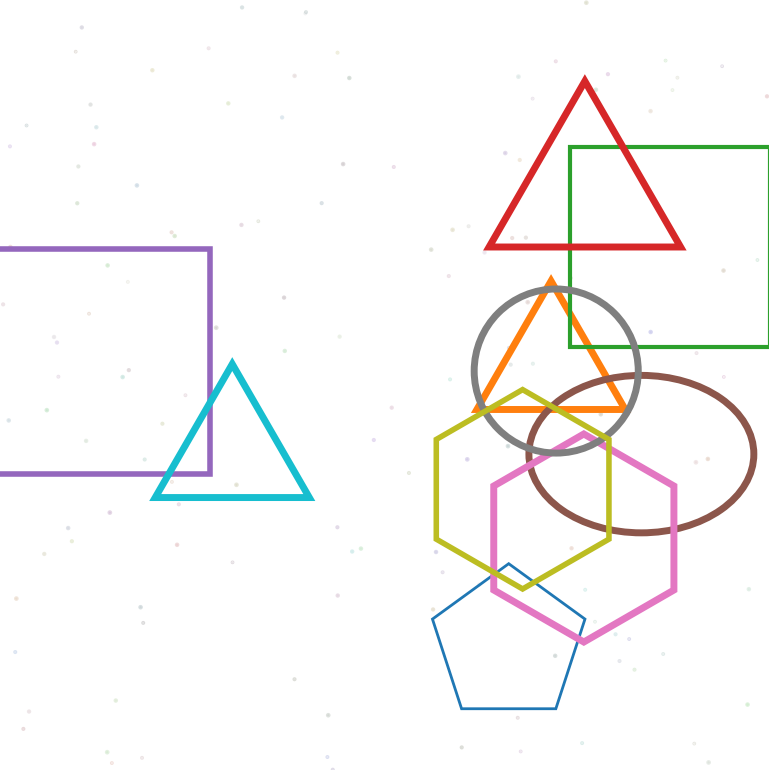[{"shape": "pentagon", "thickness": 1, "radius": 0.52, "center": [0.661, 0.164]}, {"shape": "triangle", "thickness": 2.5, "radius": 0.56, "center": [0.716, 0.524]}, {"shape": "square", "thickness": 1.5, "radius": 0.65, "center": [0.87, 0.679]}, {"shape": "triangle", "thickness": 2.5, "radius": 0.72, "center": [0.76, 0.751]}, {"shape": "square", "thickness": 2, "radius": 0.73, "center": [0.127, 0.53]}, {"shape": "oval", "thickness": 2.5, "radius": 0.73, "center": [0.833, 0.41]}, {"shape": "hexagon", "thickness": 2.5, "radius": 0.68, "center": [0.758, 0.301]}, {"shape": "circle", "thickness": 2.5, "radius": 0.53, "center": [0.722, 0.518]}, {"shape": "hexagon", "thickness": 2, "radius": 0.65, "center": [0.679, 0.365]}, {"shape": "triangle", "thickness": 2.5, "radius": 0.58, "center": [0.302, 0.412]}]